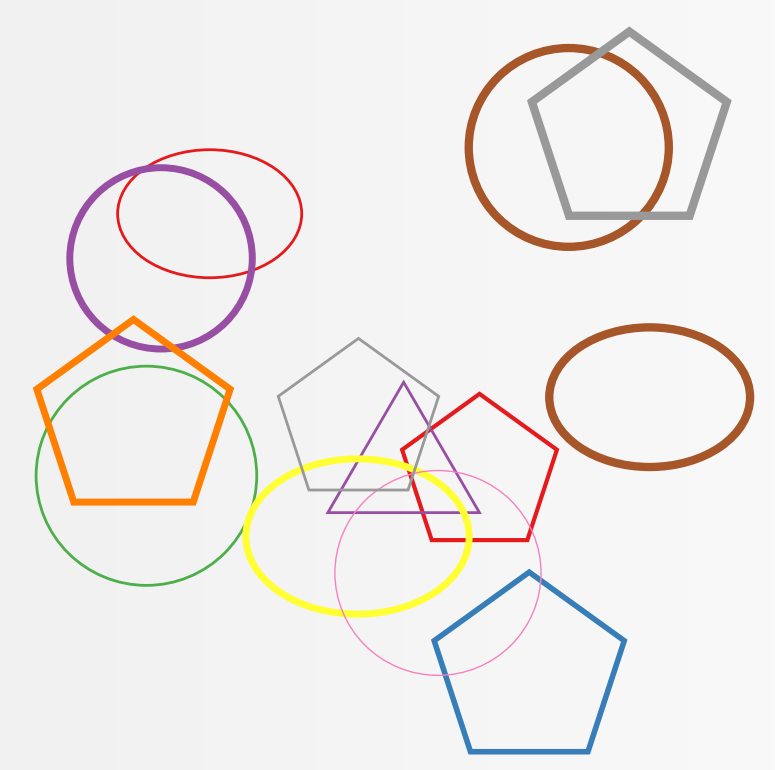[{"shape": "oval", "thickness": 1, "radius": 0.59, "center": [0.271, 0.722]}, {"shape": "pentagon", "thickness": 1.5, "radius": 0.52, "center": [0.619, 0.383]}, {"shape": "pentagon", "thickness": 2, "radius": 0.64, "center": [0.683, 0.128]}, {"shape": "circle", "thickness": 1, "radius": 0.71, "center": [0.189, 0.382]}, {"shape": "triangle", "thickness": 1, "radius": 0.56, "center": [0.521, 0.391]}, {"shape": "circle", "thickness": 2.5, "radius": 0.59, "center": [0.208, 0.664]}, {"shape": "pentagon", "thickness": 2.5, "radius": 0.66, "center": [0.172, 0.454]}, {"shape": "oval", "thickness": 2.5, "radius": 0.72, "center": [0.461, 0.303]}, {"shape": "oval", "thickness": 3, "radius": 0.65, "center": [0.838, 0.484]}, {"shape": "circle", "thickness": 3, "radius": 0.65, "center": [0.734, 0.809]}, {"shape": "circle", "thickness": 0.5, "radius": 0.66, "center": [0.565, 0.256]}, {"shape": "pentagon", "thickness": 1, "radius": 0.54, "center": [0.463, 0.452]}, {"shape": "pentagon", "thickness": 3, "radius": 0.66, "center": [0.812, 0.827]}]